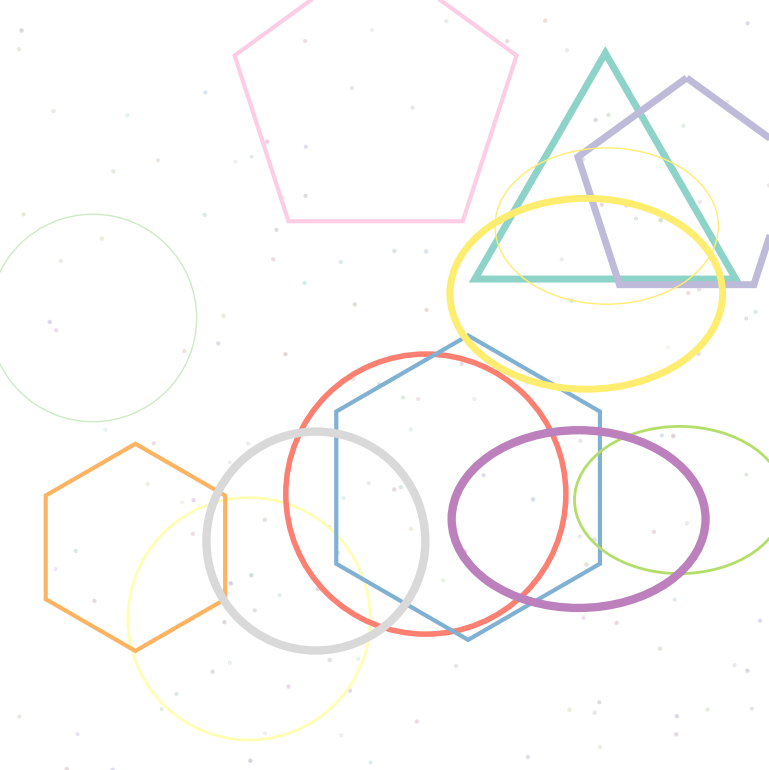[{"shape": "triangle", "thickness": 2.5, "radius": 0.98, "center": [0.786, 0.735]}, {"shape": "circle", "thickness": 1, "radius": 0.79, "center": [0.323, 0.196]}, {"shape": "pentagon", "thickness": 2.5, "radius": 0.74, "center": [0.892, 0.75]}, {"shape": "circle", "thickness": 2, "radius": 0.91, "center": [0.553, 0.358]}, {"shape": "hexagon", "thickness": 1.5, "radius": 0.99, "center": [0.608, 0.367]}, {"shape": "hexagon", "thickness": 1.5, "radius": 0.67, "center": [0.176, 0.289]}, {"shape": "oval", "thickness": 1, "radius": 0.68, "center": [0.883, 0.351]}, {"shape": "pentagon", "thickness": 1.5, "radius": 0.96, "center": [0.488, 0.868]}, {"shape": "circle", "thickness": 3, "radius": 0.71, "center": [0.41, 0.297]}, {"shape": "oval", "thickness": 3, "radius": 0.82, "center": [0.751, 0.326]}, {"shape": "circle", "thickness": 0.5, "radius": 0.67, "center": [0.121, 0.587]}, {"shape": "oval", "thickness": 2.5, "radius": 0.89, "center": [0.761, 0.618]}, {"shape": "oval", "thickness": 0.5, "radius": 0.72, "center": [0.788, 0.706]}]